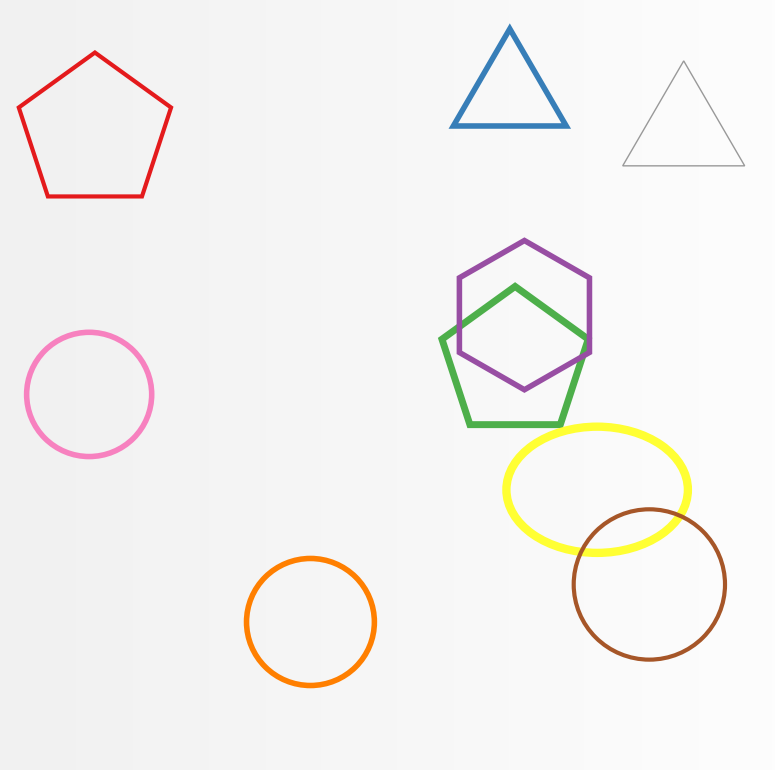[{"shape": "pentagon", "thickness": 1.5, "radius": 0.52, "center": [0.122, 0.828]}, {"shape": "triangle", "thickness": 2, "radius": 0.42, "center": [0.658, 0.878]}, {"shape": "pentagon", "thickness": 2.5, "radius": 0.5, "center": [0.665, 0.529]}, {"shape": "hexagon", "thickness": 2, "radius": 0.48, "center": [0.677, 0.591]}, {"shape": "circle", "thickness": 2, "radius": 0.41, "center": [0.401, 0.192]}, {"shape": "oval", "thickness": 3, "radius": 0.59, "center": [0.771, 0.364]}, {"shape": "circle", "thickness": 1.5, "radius": 0.49, "center": [0.838, 0.241]}, {"shape": "circle", "thickness": 2, "radius": 0.4, "center": [0.115, 0.488]}, {"shape": "triangle", "thickness": 0.5, "radius": 0.45, "center": [0.882, 0.83]}]